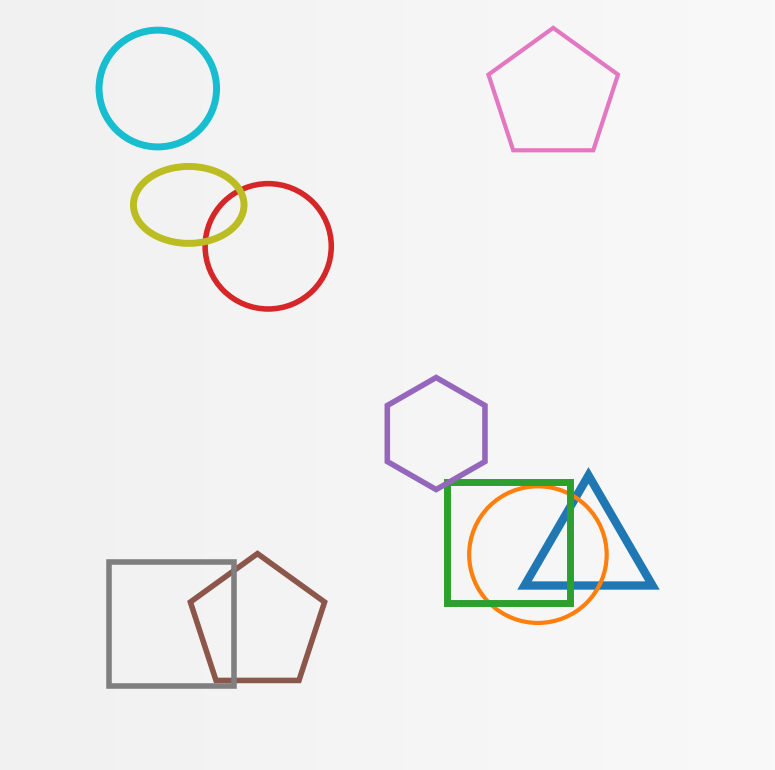[{"shape": "triangle", "thickness": 3, "radius": 0.48, "center": [0.759, 0.287]}, {"shape": "circle", "thickness": 1.5, "radius": 0.44, "center": [0.694, 0.28]}, {"shape": "square", "thickness": 2.5, "radius": 0.39, "center": [0.656, 0.295]}, {"shape": "circle", "thickness": 2, "radius": 0.41, "center": [0.346, 0.68]}, {"shape": "hexagon", "thickness": 2, "radius": 0.36, "center": [0.563, 0.437]}, {"shape": "pentagon", "thickness": 2, "radius": 0.46, "center": [0.332, 0.19]}, {"shape": "pentagon", "thickness": 1.5, "radius": 0.44, "center": [0.714, 0.876]}, {"shape": "square", "thickness": 2, "radius": 0.4, "center": [0.222, 0.19]}, {"shape": "oval", "thickness": 2.5, "radius": 0.36, "center": [0.244, 0.734]}, {"shape": "circle", "thickness": 2.5, "radius": 0.38, "center": [0.204, 0.885]}]